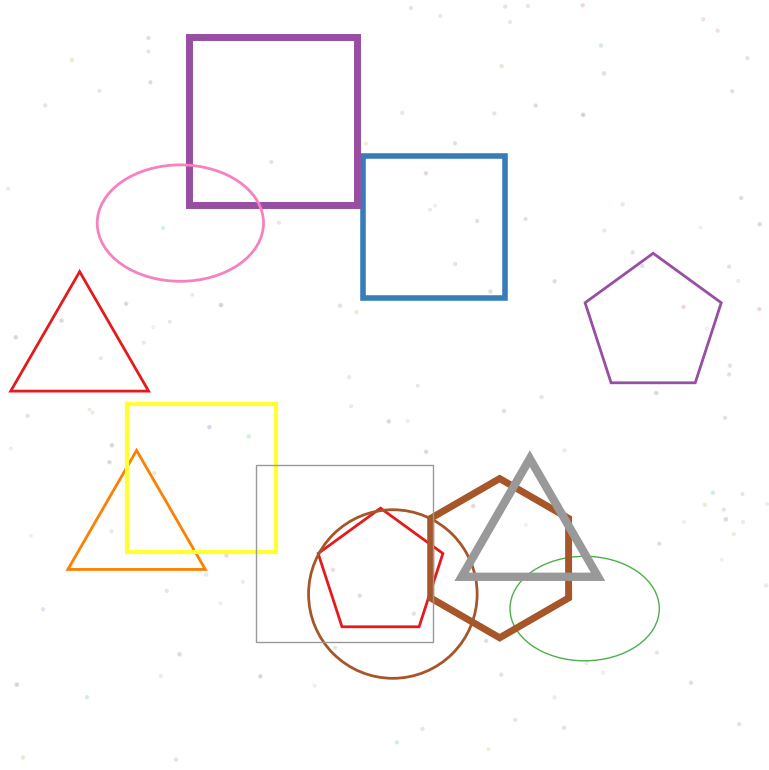[{"shape": "triangle", "thickness": 1, "radius": 0.52, "center": [0.103, 0.544]}, {"shape": "pentagon", "thickness": 1, "radius": 0.43, "center": [0.494, 0.255]}, {"shape": "square", "thickness": 2, "radius": 0.46, "center": [0.564, 0.705]}, {"shape": "oval", "thickness": 0.5, "radius": 0.48, "center": [0.759, 0.21]}, {"shape": "pentagon", "thickness": 1, "radius": 0.46, "center": [0.848, 0.578]}, {"shape": "square", "thickness": 2.5, "radius": 0.55, "center": [0.354, 0.843]}, {"shape": "triangle", "thickness": 1, "radius": 0.52, "center": [0.177, 0.312]}, {"shape": "square", "thickness": 1.5, "radius": 0.48, "center": [0.262, 0.379]}, {"shape": "circle", "thickness": 1, "radius": 0.55, "center": [0.51, 0.229]}, {"shape": "hexagon", "thickness": 2.5, "radius": 0.52, "center": [0.649, 0.275]}, {"shape": "oval", "thickness": 1, "radius": 0.54, "center": [0.234, 0.71]}, {"shape": "triangle", "thickness": 3, "radius": 0.51, "center": [0.688, 0.302]}, {"shape": "square", "thickness": 0.5, "radius": 0.57, "center": [0.447, 0.281]}]